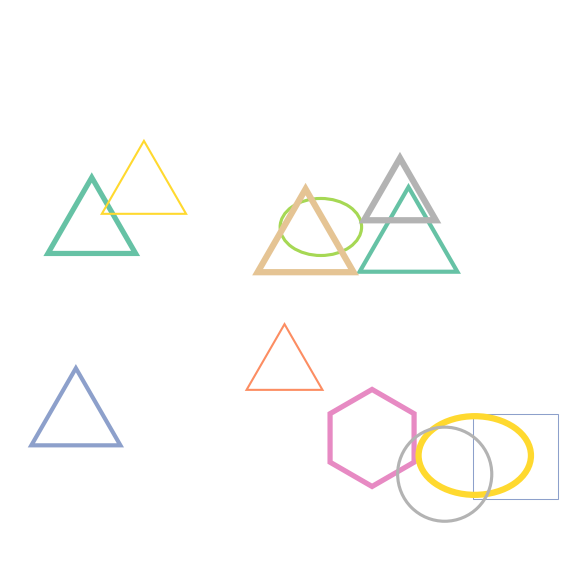[{"shape": "triangle", "thickness": 2, "radius": 0.49, "center": [0.707, 0.577]}, {"shape": "triangle", "thickness": 2.5, "radius": 0.44, "center": [0.159, 0.604]}, {"shape": "triangle", "thickness": 1, "radius": 0.38, "center": [0.493, 0.362]}, {"shape": "triangle", "thickness": 2, "radius": 0.45, "center": [0.131, 0.273]}, {"shape": "square", "thickness": 0.5, "radius": 0.37, "center": [0.893, 0.209]}, {"shape": "hexagon", "thickness": 2.5, "radius": 0.42, "center": [0.644, 0.241]}, {"shape": "oval", "thickness": 1.5, "radius": 0.35, "center": [0.556, 0.606]}, {"shape": "oval", "thickness": 3, "radius": 0.49, "center": [0.822, 0.21]}, {"shape": "triangle", "thickness": 1, "radius": 0.42, "center": [0.249, 0.671]}, {"shape": "triangle", "thickness": 3, "radius": 0.48, "center": [0.529, 0.576]}, {"shape": "triangle", "thickness": 3, "radius": 0.36, "center": [0.693, 0.654]}, {"shape": "circle", "thickness": 1.5, "radius": 0.41, "center": [0.77, 0.178]}]